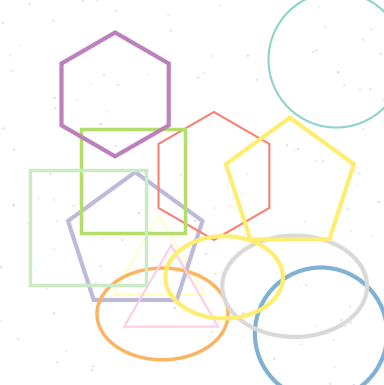[{"shape": "circle", "thickness": 1.5, "radius": 0.88, "center": [0.873, 0.845]}, {"shape": "triangle", "thickness": 1, "radius": 0.68, "center": [0.412, 0.304]}, {"shape": "pentagon", "thickness": 3, "radius": 0.92, "center": [0.351, 0.369]}, {"shape": "hexagon", "thickness": 1.5, "radius": 0.83, "center": [0.556, 0.543]}, {"shape": "circle", "thickness": 3, "radius": 0.86, "center": [0.834, 0.133]}, {"shape": "oval", "thickness": 2.5, "radius": 0.85, "center": [0.422, 0.185]}, {"shape": "square", "thickness": 2.5, "radius": 0.67, "center": [0.345, 0.53]}, {"shape": "triangle", "thickness": 1.5, "radius": 0.7, "center": [0.444, 0.222]}, {"shape": "oval", "thickness": 3, "radius": 0.94, "center": [0.765, 0.256]}, {"shape": "hexagon", "thickness": 3, "radius": 0.8, "center": [0.299, 0.755]}, {"shape": "square", "thickness": 2.5, "radius": 0.75, "center": [0.228, 0.409]}, {"shape": "pentagon", "thickness": 3, "radius": 0.87, "center": [0.753, 0.52]}, {"shape": "oval", "thickness": 3, "radius": 0.76, "center": [0.582, 0.28]}]